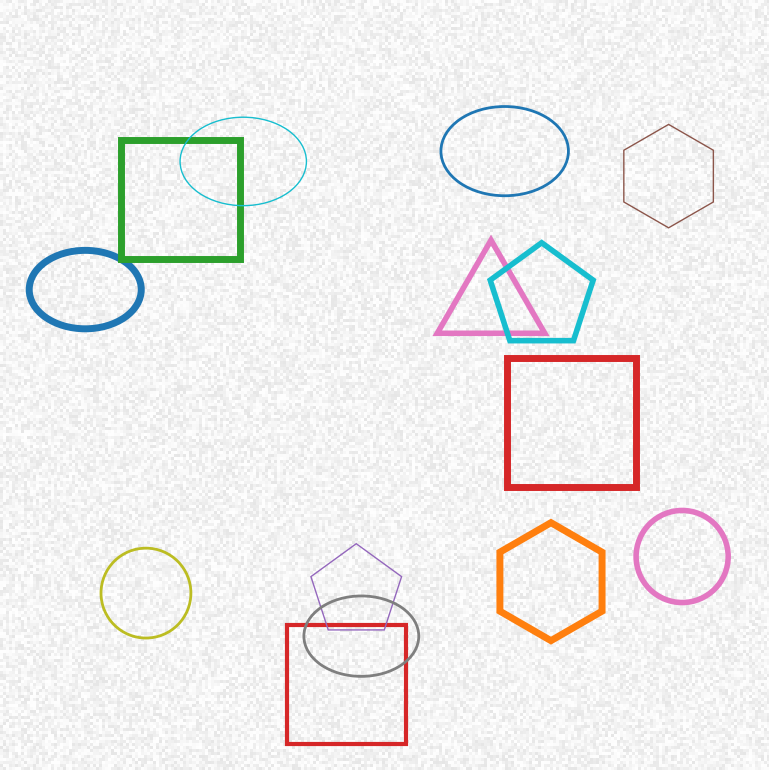[{"shape": "oval", "thickness": 2.5, "radius": 0.36, "center": [0.111, 0.624]}, {"shape": "oval", "thickness": 1, "radius": 0.41, "center": [0.655, 0.804]}, {"shape": "hexagon", "thickness": 2.5, "radius": 0.38, "center": [0.716, 0.245]}, {"shape": "square", "thickness": 2.5, "radius": 0.39, "center": [0.235, 0.741]}, {"shape": "square", "thickness": 1.5, "radius": 0.39, "center": [0.45, 0.111]}, {"shape": "square", "thickness": 2.5, "radius": 0.42, "center": [0.742, 0.451]}, {"shape": "pentagon", "thickness": 0.5, "radius": 0.31, "center": [0.463, 0.232]}, {"shape": "hexagon", "thickness": 0.5, "radius": 0.34, "center": [0.868, 0.771]}, {"shape": "triangle", "thickness": 2, "radius": 0.4, "center": [0.638, 0.607]}, {"shape": "circle", "thickness": 2, "radius": 0.3, "center": [0.886, 0.277]}, {"shape": "oval", "thickness": 1, "radius": 0.37, "center": [0.469, 0.174]}, {"shape": "circle", "thickness": 1, "radius": 0.29, "center": [0.19, 0.23]}, {"shape": "oval", "thickness": 0.5, "radius": 0.41, "center": [0.316, 0.79]}, {"shape": "pentagon", "thickness": 2, "radius": 0.35, "center": [0.703, 0.614]}]